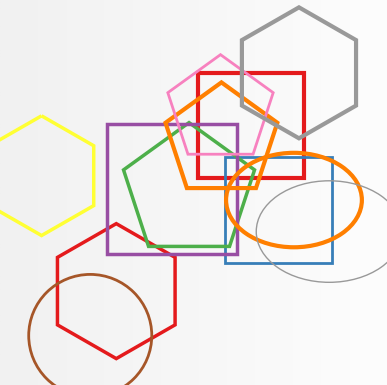[{"shape": "square", "thickness": 3, "radius": 0.69, "center": [0.648, 0.674]}, {"shape": "hexagon", "thickness": 2.5, "radius": 0.88, "center": [0.3, 0.244]}, {"shape": "square", "thickness": 2, "radius": 0.69, "center": [0.719, 0.455]}, {"shape": "pentagon", "thickness": 2.5, "radius": 0.89, "center": [0.488, 0.504]}, {"shape": "square", "thickness": 2.5, "radius": 0.84, "center": [0.445, 0.509]}, {"shape": "oval", "thickness": 3, "radius": 0.88, "center": [0.759, 0.48]}, {"shape": "pentagon", "thickness": 3, "radius": 0.76, "center": [0.571, 0.634]}, {"shape": "hexagon", "thickness": 2.5, "radius": 0.78, "center": [0.107, 0.544]}, {"shape": "circle", "thickness": 2, "radius": 0.79, "center": [0.233, 0.128]}, {"shape": "pentagon", "thickness": 2, "radius": 0.71, "center": [0.569, 0.715]}, {"shape": "hexagon", "thickness": 3, "radius": 0.85, "center": [0.772, 0.811]}, {"shape": "oval", "thickness": 1, "radius": 0.94, "center": [0.85, 0.399]}]